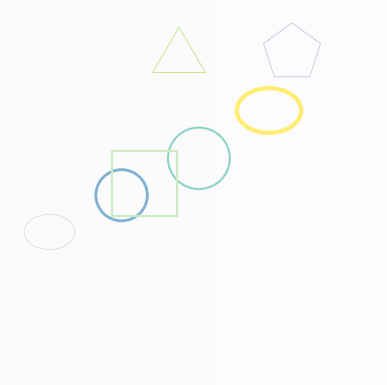[{"shape": "circle", "thickness": 1.5, "radius": 0.4, "center": [0.513, 0.589]}, {"shape": "pentagon", "thickness": 0.5, "radius": 0.39, "center": [0.754, 0.863]}, {"shape": "circle", "thickness": 2, "radius": 0.33, "center": [0.314, 0.493]}, {"shape": "triangle", "thickness": 0.5, "radius": 0.39, "center": [0.462, 0.851]}, {"shape": "oval", "thickness": 0.5, "radius": 0.33, "center": [0.127, 0.398]}, {"shape": "square", "thickness": 1.5, "radius": 0.42, "center": [0.373, 0.524]}, {"shape": "oval", "thickness": 3, "radius": 0.41, "center": [0.694, 0.713]}]